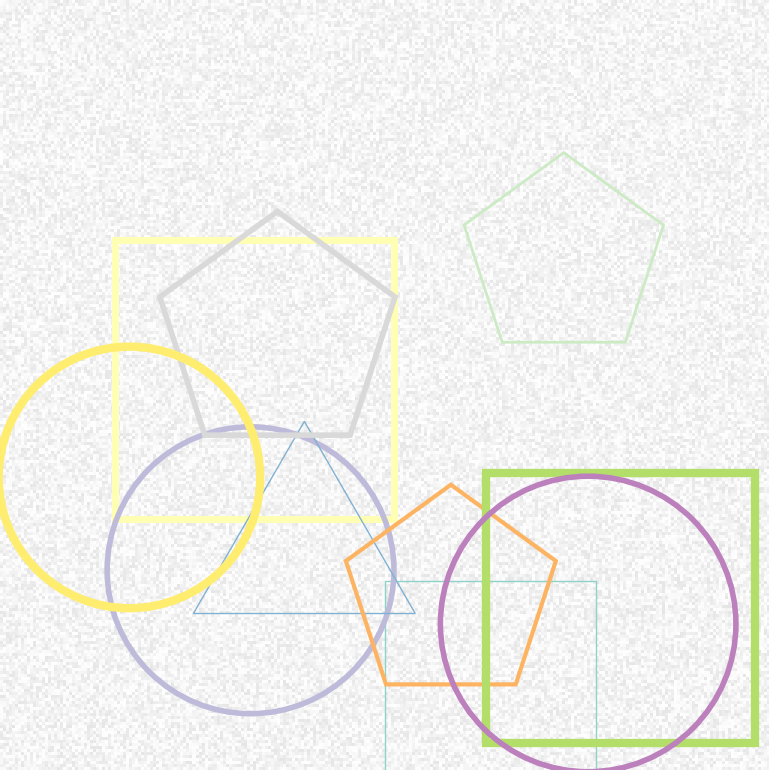[{"shape": "square", "thickness": 0.5, "radius": 0.68, "center": [0.637, 0.108]}, {"shape": "square", "thickness": 2.5, "radius": 0.91, "center": [0.33, 0.507]}, {"shape": "circle", "thickness": 2, "radius": 0.93, "center": [0.325, 0.259]}, {"shape": "triangle", "thickness": 0.5, "radius": 0.83, "center": [0.395, 0.286]}, {"shape": "pentagon", "thickness": 1.5, "radius": 0.72, "center": [0.586, 0.227]}, {"shape": "square", "thickness": 3, "radius": 0.88, "center": [0.806, 0.21]}, {"shape": "pentagon", "thickness": 2, "radius": 0.8, "center": [0.36, 0.565]}, {"shape": "circle", "thickness": 2, "radius": 0.96, "center": [0.764, 0.19]}, {"shape": "pentagon", "thickness": 1, "radius": 0.68, "center": [0.732, 0.666]}, {"shape": "circle", "thickness": 3, "radius": 0.85, "center": [0.168, 0.38]}]